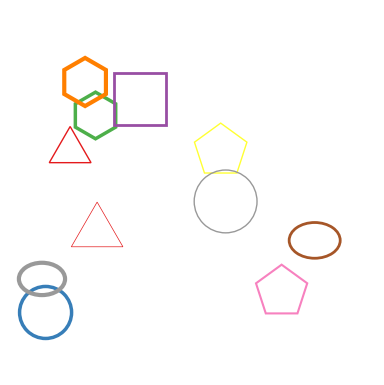[{"shape": "triangle", "thickness": 1, "radius": 0.31, "center": [0.182, 0.609]}, {"shape": "triangle", "thickness": 0.5, "radius": 0.39, "center": [0.252, 0.398]}, {"shape": "circle", "thickness": 2.5, "radius": 0.34, "center": [0.118, 0.188]}, {"shape": "hexagon", "thickness": 2.5, "radius": 0.3, "center": [0.248, 0.7]}, {"shape": "square", "thickness": 2, "radius": 0.34, "center": [0.364, 0.742]}, {"shape": "hexagon", "thickness": 3, "radius": 0.31, "center": [0.221, 0.787]}, {"shape": "pentagon", "thickness": 1, "radius": 0.36, "center": [0.573, 0.609]}, {"shape": "oval", "thickness": 2, "radius": 0.33, "center": [0.817, 0.376]}, {"shape": "pentagon", "thickness": 1.5, "radius": 0.35, "center": [0.731, 0.243]}, {"shape": "oval", "thickness": 3, "radius": 0.3, "center": [0.109, 0.276]}, {"shape": "circle", "thickness": 1, "radius": 0.41, "center": [0.586, 0.477]}]